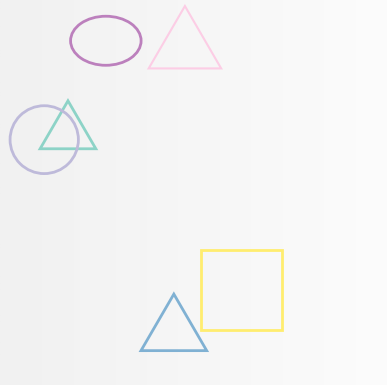[{"shape": "triangle", "thickness": 2, "radius": 0.42, "center": [0.175, 0.655]}, {"shape": "circle", "thickness": 2, "radius": 0.44, "center": [0.114, 0.637]}, {"shape": "triangle", "thickness": 2, "radius": 0.49, "center": [0.449, 0.138]}, {"shape": "triangle", "thickness": 1.5, "radius": 0.54, "center": [0.477, 0.876]}, {"shape": "oval", "thickness": 2, "radius": 0.46, "center": [0.273, 0.894]}, {"shape": "square", "thickness": 2, "radius": 0.52, "center": [0.623, 0.246]}]